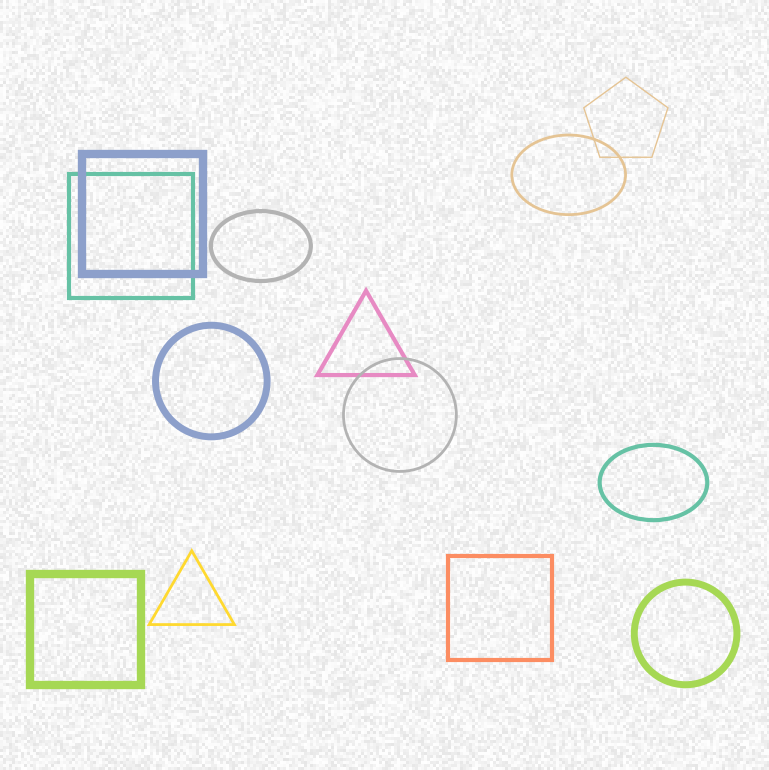[{"shape": "square", "thickness": 1.5, "radius": 0.4, "center": [0.17, 0.693]}, {"shape": "oval", "thickness": 1.5, "radius": 0.35, "center": [0.849, 0.373]}, {"shape": "square", "thickness": 1.5, "radius": 0.34, "center": [0.65, 0.211]}, {"shape": "circle", "thickness": 2.5, "radius": 0.36, "center": [0.274, 0.505]}, {"shape": "square", "thickness": 3, "radius": 0.39, "center": [0.185, 0.722]}, {"shape": "triangle", "thickness": 1.5, "radius": 0.37, "center": [0.475, 0.549]}, {"shape": "circle", "thickness": 2.5, "radius": 0.33, "center": [0.89, 0.177]}, {"shape": "square", "thickness": 3, "radius": 0.36, "center": [0.111, 0.183]}, {"shape": "triangle", "thickness": 1, "radius": 0.32, "center": [0.249, 0.221]}, {"shape": "oval", "thickness": 1, "radius": 0.37, "center": [0.739, 0.773]}, {"shape": "pentagon", "thickness": 0.5, "radius": 0.29, "center": [0.813, 0.842]}, {"shape": "oval", "thickness": 1.5, "radius": 0.32, "center": [0.339, 0.68]}, {"shape": "circle", "thickness": 1, "radius": 0.37, "center": [0.519, 0.461]}]